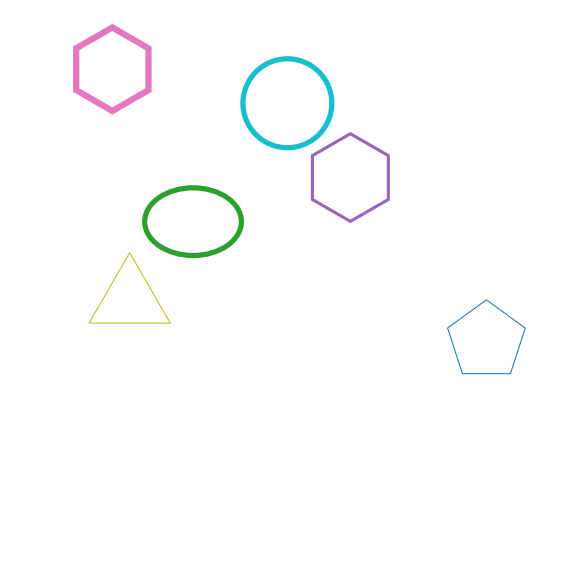[{"shape": "pentagon", "thickness": 0.5, "radius": 0.35, "center": [0.842, 0.409]}, {"shape": "oval", "thickness": 2.5, "radius": 0.42, "center": [0.334, 0.615]}, {"shape": "hexagon", "thickness": 1.5, "radius": 0.38, "center": [0.607, 0.692]}, {"shape": "hexagon", "thickness": 3, "radius": 0.36, "center": [0.195, 0.879]}, {"shape": "triangle", "thickness": 0.5, "radius": 0.41, "center": [0.225, 0.48]}, {"shape": "circle", "thickness": 2.5, "radius": 0.38, "center": [0.498, 0.82]}]